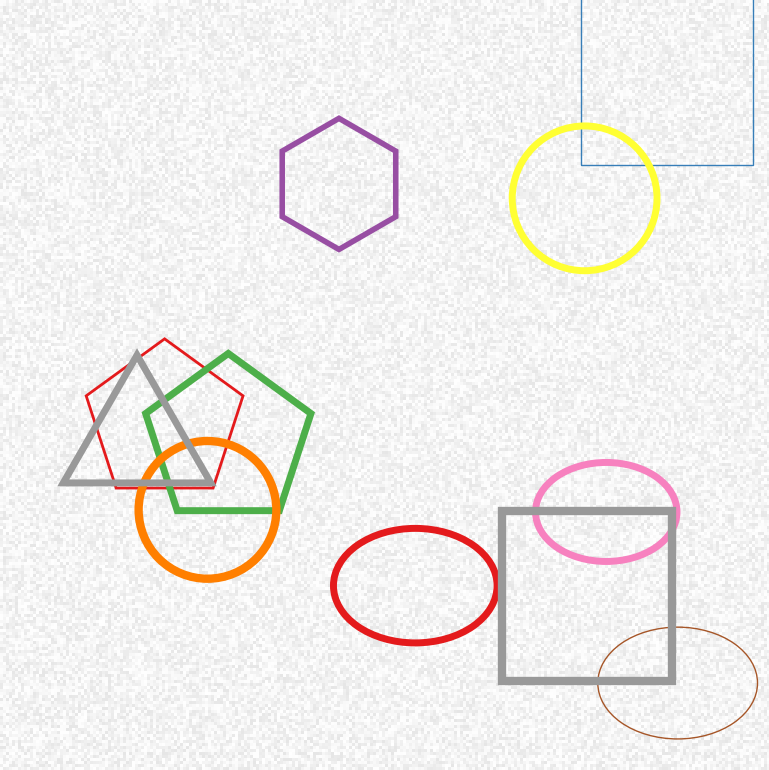[{"shape": "pentagon", "thickness": 1, "radius": 0.54, "center": [0.214, 0.453]}, {"shape": "oval", "thickness": 2.5, "radius": 0.53, "center": [0.539, 0.239]}, {"shape": "square", "thickness": 0.5, "radius": 0.56, "center": [0.867, 0.897]}, {"shape": "pentagon", "thickness": 2.5, "radius": 0.56, "center": [0.296, 0.428]}, {"shape": "hexagon", "thickness": 2, "radius": 0.43, "center": [0.44, 0.761]}, {"shape": "circle", "thickness": 3, "radius": 0.45, "center": [0.269, 0.338]}, {"shape": "circle", "thickness": 2.5, "radius": 0.47, "center": [0.759, 0.742]}, {"shape": "oval", "thickness": 0.5, "radius": 0.52, "center": [0.88, 0.113]}, {"shape": "oval", "thickness": 2.5, "radius": 0.46, "center": [0.787, 0.335]}, {"shape": "triangle", "thickness": 2.5, "radius": 0.55, "center": [0.178, 0.428]}, {"shape": "square", "thickness": 3, "radius": 0.55, "center": [0.763, 0.226]}]